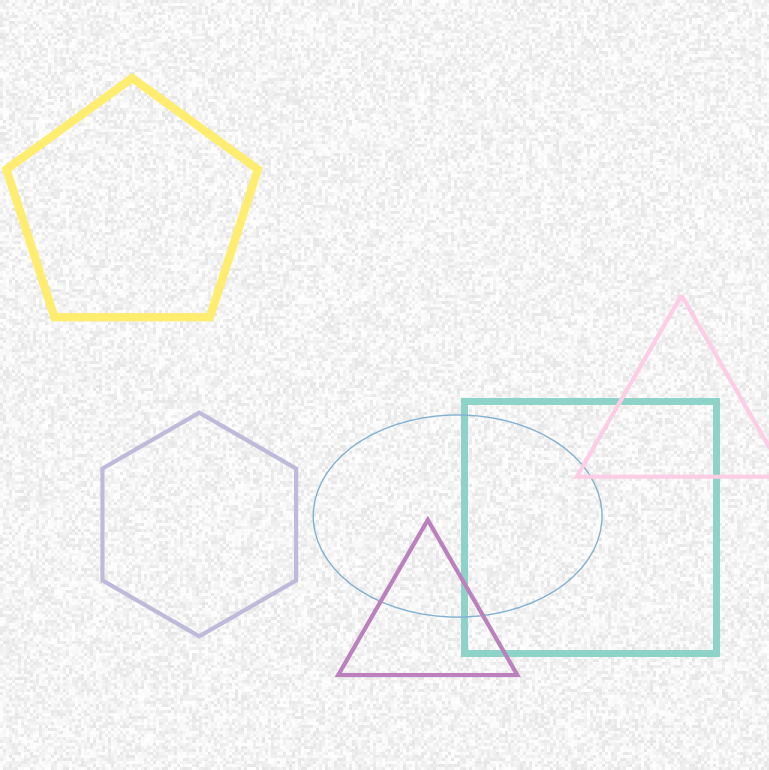[{"shape": "square", "thickness": 2.5, "radius": 0.82, "center": [0.767, 0.316]}, {"shape": "hexagon", "thickness": 1.5, "radius": 0.73, "center": [0.259, 0.319]}, {"shape": "oval", "thickness": 0.5, "radius": 0.94, "center": [0.594, 0.33]}, {"shape": "triangle", "thickness": 1.5, "radius": 0.79, "center": [0.885, 0.459]}, {"shape": "triangle", "thickness": 1.5, "radius": 0.67, "center": [0.556, 0.19]}, {"shape": "pentagon", "thickness": 3, "radius": 0.86, "center": [0.172, 0.727]}]